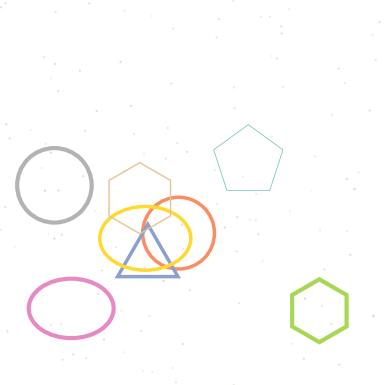[{"shape": "pentagon", "thickness": 0.5, "radius": 0.47, "center": [0.645, 0.582]}, {"shape": "circle", "thickness": 2.5, "radius": 0.47, "center": [0.464, 0.395]}, {"shape": "triangle", "thickness": 2.5, "radius": 0.45, "center": [0.384, 0.327]}, {"shape": "oval", "thickness": 3, "radius": 0.55, "center": [0.185, 0.199]}, {"shape": "hexagon", "thickness": 3, "radius": 0.41, "center": [0.83, 0.193]}, {"shape": "oval", "thickness": 2.5, "radius": 0.59, "center": [0.377, 0.381]}, {"shape": "hexagon", "thickness": 1, "radius": 0.46, "center": [0.363, 0.485]}, {"shape": "circle", "thickness": 3, "radius": 0.48, "center": [0.141, 0.519]}]